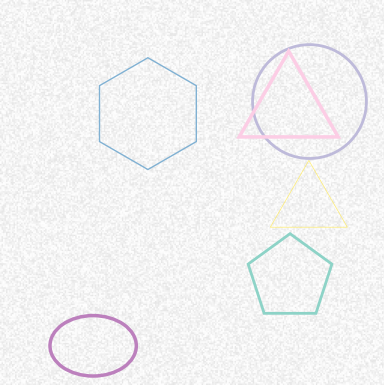[{"shape": "pentagon", "thickness": 2, "radius": 0.57, "center": [0.753, 0.279]}, {"shape": "circle", "thickness": 2, "radius": 0.74, "center": [0.804, 0.736]}, {"shape": "hexagon", "thickness": 1, "radius": 0.73, "center": [0.384, 0.705]}, {"shape": "triangle", "thickness": 2.5, "radius": 0.74, "center": [0.75, 0.719]}, {"shape": "oval", "thickness": 2.5, "radius": 0.56, "center": [0.242, 0.102]}, {"shape": "triangle", "thickness": 0.5, "radius": 0.58, "center": [0.802, 0.468]}]